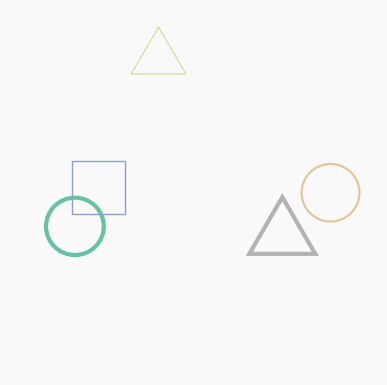[{"shape": "circle", "thickness": 3, "radius": 0.37, "center": [0.193, 0.412]}, {"shape": "square", "thickness": 1, "radius": 0.34, "center": [0.255, 0.514]}, {"shape": "triangle", "thickness": 0.5, "radius": 0.41, "center": [0.409, 0.849]}, {"shape": "circle", "thickness": 1.5, "radius": 0.37, "center": [0.853, 0.499]}, {"shape": "triangle", "thickness": 3, "radius": 0.49, "center": [0.729, 0.39]}]